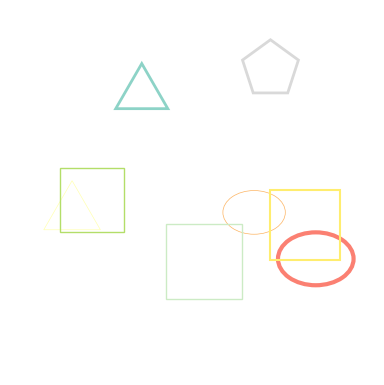[{"shape": "triangle", "thickness": 2, "radius": 0.39, "center": [0.368, 0.757]}, {"shape": "triangle", "thickness": 0.5, "radius": 0.42, "center": [0.187, 0.446]}, {"shape": "oval", "thickness": 3, "radius": 0.49, "center": [0.82, 0.328]}, {"shape": "oval", "thickness": 0.5, "radius": 0.41, "center": [0.66, 0.448]}, {"shape": "square", "thickness": 1, "radius": 0.41, "center": [0.239, 0.481]}, {"shape": "pentagon", "thickness": 2, "radius": 0.38, "center": [0.703, 0.82]}, {"shape": "square", "thickness": 1, "radius": 0.49, "center": [0.53, 0.32]}, {"shape": "square", "thickness": 1.5, "radius": 0.45, "center": [0.791, 0.415]}]